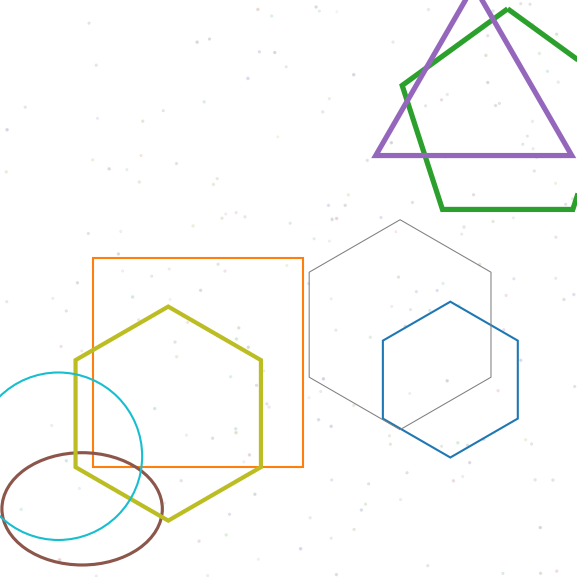[{"shape": "hexagon", "thickness": 1, "radius": 0.67, "center": [0.78, 0.342]}, {"shape": "square", "thickness": 1, "radius": 0.91, "center": [0.343, 0.371]}, {"shape": "pentagon", "thickness": 2.5, "radius": 0.96, "center": [0.879, 0.792]}, {"shape": "triangle", "thickness": 2.5, "radius": 0.98, "center": [0.82, 0.828]}, {"shape": "oval", "thickness": 1.5, "radius": 0.69, "center": [0.142, 0.118]}, {"shape": "hexagon", "thickness": 0.5, "radius": 0.91, "center": [0.693, 0.437]}, {"shape": "hexagon", "thickness": 2, "radius": 0.93, "center": [0.291, 0.283]}, {"shape": "circle", "thickness": 1, "radius": 0.73, "center": [0.101, 0.209]}]